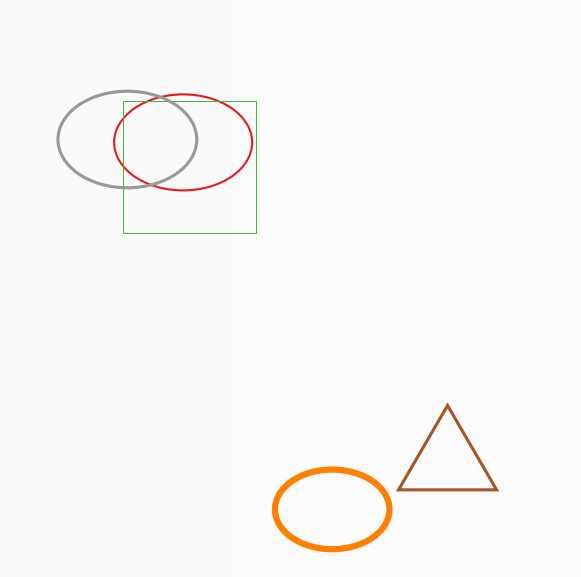[{"shape": "oval", "thickness": 1, "radius": 0.59, "center": [0.315, 0.753]}, {"shape": "square", "thickness": 0.5, "radius": 0.57, "center": [0.326, 0.709]}, {"shape": "oval", "thickness": 3, "radius": 0.49, "center": [0.572, 0.117]}, {"shape": "triangle", "thickness": 1.5, "radius": 0.49, "center": [0.77, 0.2]}, {"shape": "oval", "thickness": 1.5, "radius": 0.6, "center": [0.219, 0.758]}]